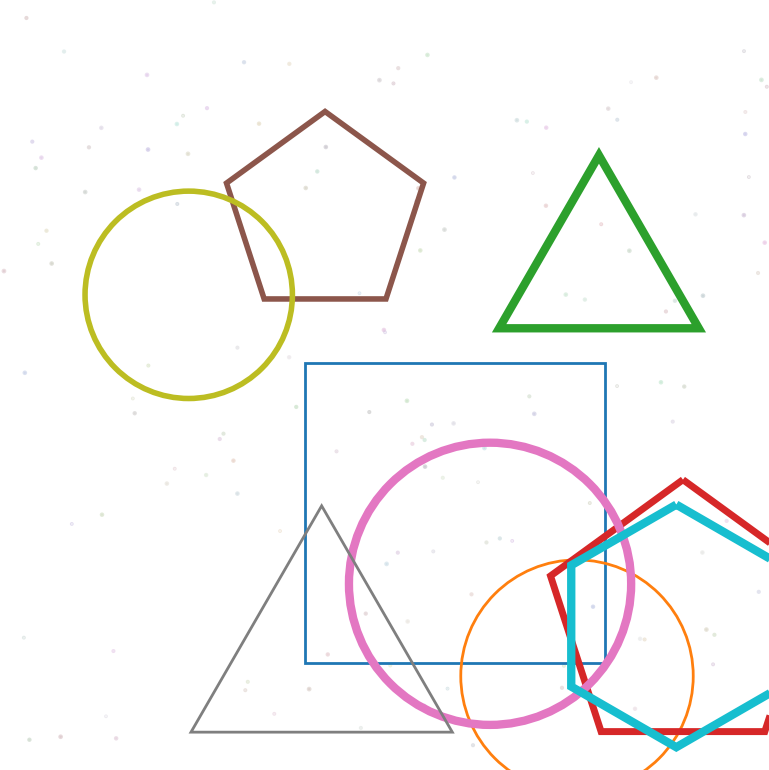[{"shape": "square", "thickness": 1, "radius": 0.98, "center": [0.591, 0.334]}, {"shape": "circle", "thickness": 1, "radius": 0.75, "center": [0.749, 0.122]}, {"shape": "triangle", "thickness": 3, "radius": 0.75, "center": [0.778, 0.649]}, {"shape": "pentagon", "thickness": 2.5, "radius": 0.9, "center": [0.887, 0.196]}, {"shape": "pentagon", "thickness": 2, "radius": 0.67, "center": [0.422, 0.721]}, {"shape": "circle", "thickness": 3, "radius": 0.92, "center": [0.636, 0.242]}, {"shape": "triangle", "thickness": 1, "radius": 0.98, "center": [0.418, 0.147]}, {"shape": "circle", "thickness": 2, "radius": 0.67, "center": [0.245, 0.617]}, {"shape": "hexagon", "thickness": 3, "radius": 0.79, "center": [0.878, 0.187]}]